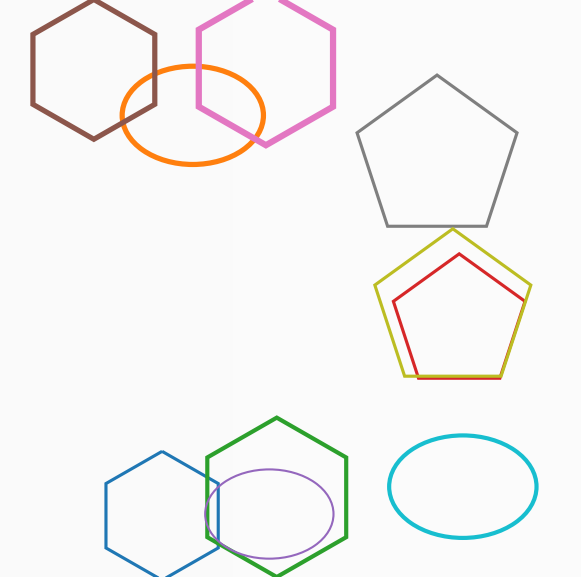[{"shape": "hexagon", "thickness": 1.5, "radius": 0.56, "center": [0.279, 0.106]}, {"shape": "oval", "thickness": 2.5, "radius": 0.61, "center": [0.332, 0.799]}, {"shape": "hexagon", "thickness": 2, "radius": 0.69, "center": [0.476, 0.138]}, {"shape": "pentagon", "thickness": 1.5, "radius": 0.6, "center": [0.79, 0.441]}, {"shape": "oval", "thickness": 1, "radius": 0.55, "center": [0.463, 0.109]}, {"shape": "hexagon", "thickness": 2.5, "radius": 0.61, "center": [0.161, 0.879]}, {"shape": "hexagon", "thickness": 3, "radius": 0.67, "center": [0.457, 0.881]}, {"shape": "pentagon", "thickness": 1.5, "radius": 0.72, "center": [0.752, 0.724]}, {"shape": "pentagon", "thickness": 1.5, "radius": 0.71, "center": [0.779, 0.462]}, {"shape": "oval", "thickness": 2, "radius": 0.63, "center": [0.796, 0.156]}]